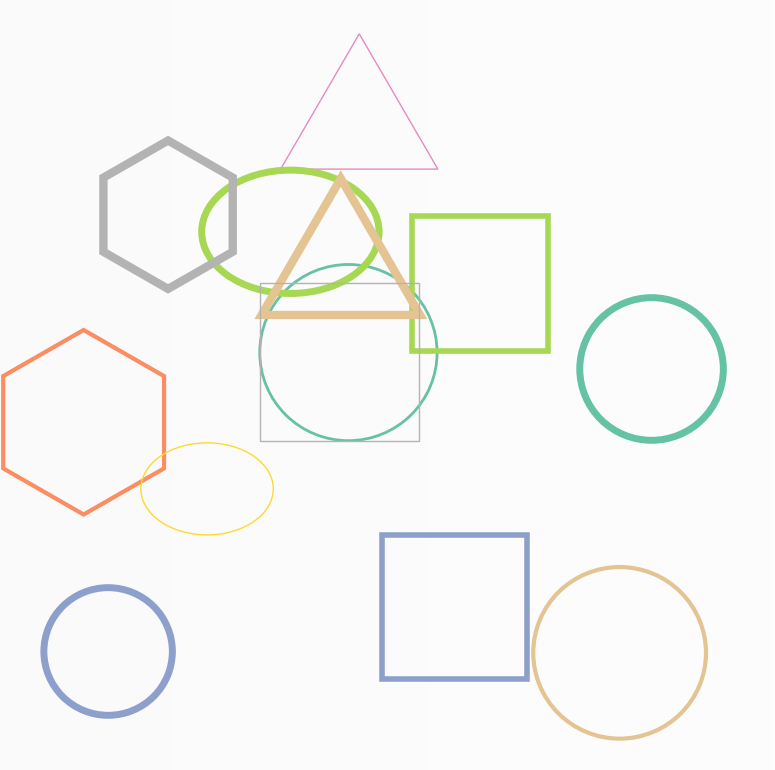[{"shape": "circle", "thickness": 2.5, "radius": 0.46, "center": [0.841, 0.521]}, {"shape": "circle", "thickness": 1, "radius": 0.57, "center": [0.45, 0.542]}, {"shape": "hexagon", "thickness": 1.5, "radius": 0.6, "center": [0.108, 0.452]}, {"shape": "circle", "thickness": 2.5, "radius": 0.41, "center": [0.14, 0.154]}, {"shape": "square", "thickness": 2, "radius": 0.47, "center": [0.586, 0.212]}, {"shape": "triangle", "thickness": 0.5, "radius": 0.59, "center": [0.464, 0.839]}, {"shape": "oval", "thickness": 2.5, "radius": 0.57, "center": [0.375, 0.699]}, {"shape": "square", "thickness": 2, "radius": 0.44, "center": [0.62, 0.631]}, {"shape": "oval", "thickness": 0.5, "radius": 0.43, "center": [0.267, 0.365]}, {"shape": "triangle", "thickness": 3, "radius": 0.59, "center": [0.44, 0.65]}, {"shape": "circle", "thickness": 1.5, "radius": 0.56, "center": [0.8, 0.152]}, {"shape": "hexagon", "thickness": 3, "radius": 0.48, "center": [0.217, 0.721]}, {"shape": "square", "thickness": 0.5, "radius": 0.51, "center": [0.438, 0.529]}]